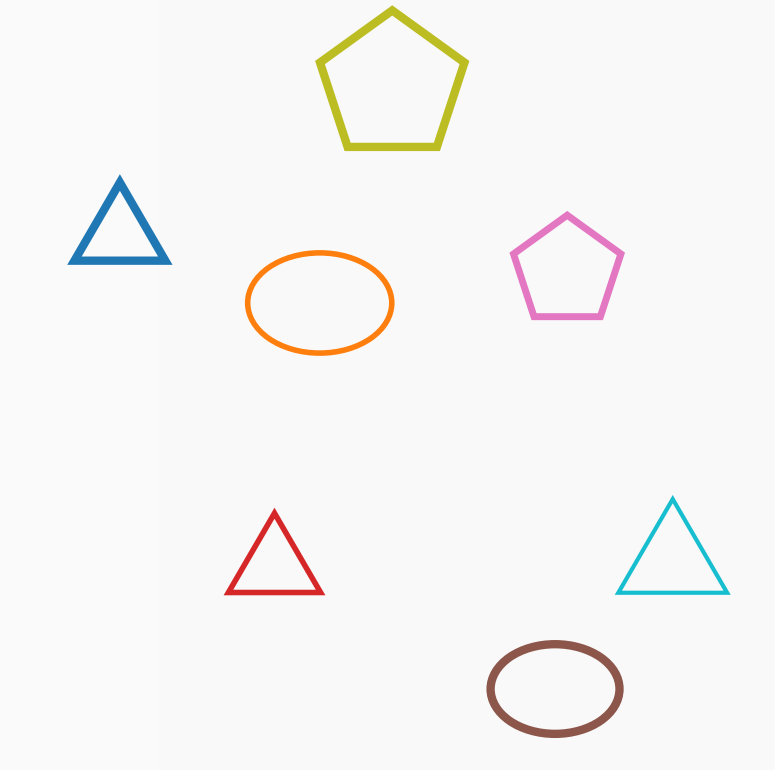[{"shape": "triangle", "thickness": 3, "radius": 0.34, "center": [0.155, 0.695]}, {"shape": "oval", "thickness": 2, "radius": 0.46, "center": [0.413, 0.607]}, {"shape": "triangle", "thickness": 2, "radius": 0.34, "center": [0.354, 0.265]}, {"shape": "oval", "thickness": 3, "radius": 0.42, "center": [0.716, 0.105]}, {"shape": "pentagon", "thickness": 2.5, "radius": 0.36, "center": [0.732, 0.648]}, {"shape": "pentagon", "thickness": 3, "radius": 0.49, "center": [0.506, 0.888]}, {"shape": "triangle", "thickness": 1.5, "radius": 0.41, "center": [0.868, 0.271]}]